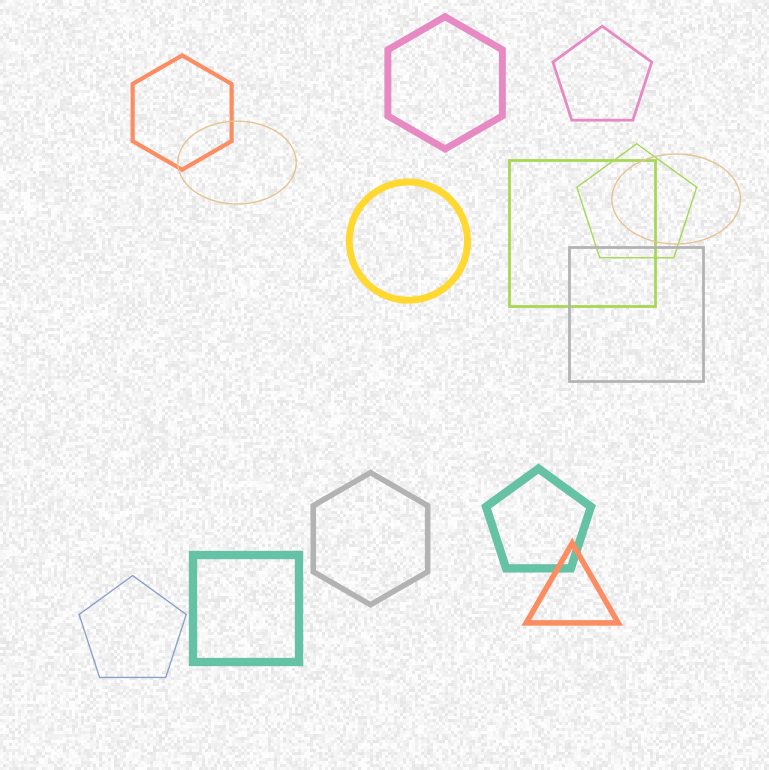[{"shape": "square", "thickness": 3, "radius": 0.35, "center": [0.32, 0.21]}, {"shape": "pentagon", "thickness": 3, "radius": 0.36, "center": [0.699, 0.32]}, {"shape": "hexagon", "thickness": 1.5, "radius": 0.37, "center": [0.237, 0.854]}, {"shape": "triangle", "thickness": 2, "radius": 0.34, "center": [0.743, 0.226]}, {"shape": "pentagon", "thickness": 0.5, "radius": 0.37, "center": [0.172, 0.179]}, {"shape": "pentagon", "thickness": 1, "radius": 0.34, "center": [0.782, 0.899]}, {"shape": "hexagon", "thickness": 2.5, "radius": 0.43, "center": [0.578, 0.892]}, {"shape": "pentagon", "thickness": 0.5, "radius": 0.41, "center": [0.827, 0.731]}, {"shape": "square", "thickness": 1, "radius": 0.47, "center": [0.755, 0.698]}, {"shape": "circle", "thickness": 2.5, "radius": 0.38, "center": [0.53, 0.687]}, {"shape": "oval", "thickness": 0.5, "radius": 0.42, "center": [0.878, 0.742]}, {"shape": "oval", "thickness": 0.5, "radius": 0.38, "center": [0.308, 0.789]}, {"shape": "hexagon", "thickness": 2, "radius": 0.43, "center": [0.481, 0.3]}, {"shape": "square", "thickness": 1, "radius": 0.43, "center": [0.826, 0.592]}]